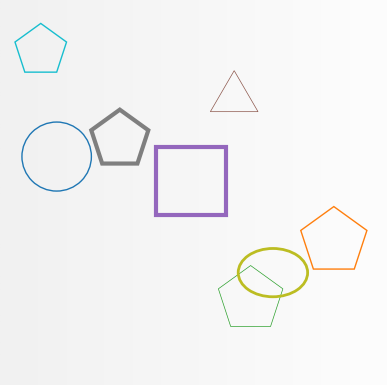[{"shape": "circle", "thickness": 1, "radius": 0.45, "center": [0.146, 0.593]}, {"shape": "pentagon", "thickness": 1, "radius": 0.45, "center": [0.861, 0.374]}, {"shape": "pentagon", "thickness": 0.5, "radius": 0.44, "center": [0.647, 0.223]}, {"shape": "square", "thickness": 3, "radius": 0.45, "center": [0.493, 0.53]}, {"shape": "triangle", "thickness": 0.5, "radius": 0.36, "center": [0.604, 0.745]}, {"shape": "pentagon", "thickness": 3, "radius": 0.39, "center": [0.309, 0.638]}, {"shape": "oval", "thickness": 2, "radius": 0.45, "center": [0.704, 0.292]}, {"shape": "pentagon", "thickness": 1, "radius": 0.35, "center": [0.105, 0.869]}]